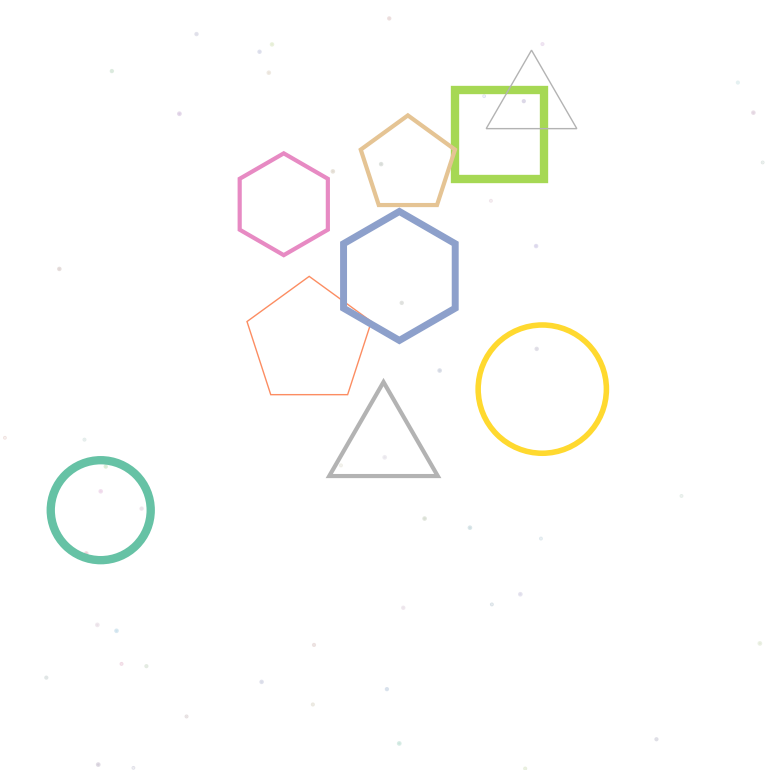[{"shape": "circle", "thickness": 3, "radius": 0.32, "center": [0.131, 0.337]}, {"shape": "pentagon", "thickness": 0.5, "radius": 0.42, "center": [0.402, 0.556]}, {"shape": "hexagon", "thickness": 2.5, "radius": 0.42, "center": [0.519, 0.642]}, {"shape": "hexagon", "thickness": 1.5, "radius": 0.33, "center": [0.369, 0.735]}, {"shape": "square", "thickness": 3, "radius": 0.29, "center": [0.649, 0.825]}, {"shape": "circle", "thickness": 2, "radius": 0.42, "center": [0.704, 0.495]}, {"shape": "pentagon", "thickness": 1.5, "radius": 0.32, "center": [0.53, 0.786]}, {"shape": "triangle", "thickness": 1.5, "radius": 0.41, "center": [0.498, 0.422]}, {"shape": "triangle", "thickness": 0.5, "radius": 0.34, "center": [0.69, 0.867]}]